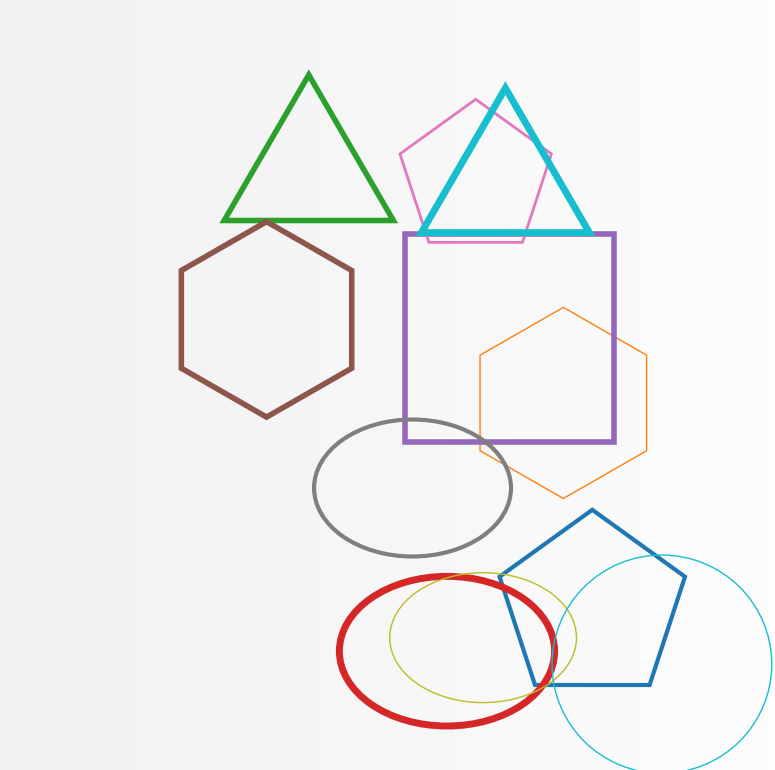[{"shape": "pentagon", "thickness": 1.5, "radius": 0.63, "center": [0.764, 0.212]}, {"shape": "hexagon", "thickness": 0.5, "radius": 0.62, "center": [0.727, 0.477]}, {"shape": "triangle", "thickness": 2, "radius": 0.63, "center": [0.398, 0.777]}, {"shape": "oval", "thickness": 2.5, "radius": 0.69, "center": [0.577, 0.154]}, {"shape": "square", "thickness": 2, "radius": 0.68, "center": [0.657, 0.561]}, {"shape": "hexagon", "thickness": 2, "radius": 0.63, "center": [0.344, 0.585]}, {"shape": "pentagon", "thickness": 1, "radius": 0.51, "center": [0.614, 0.768]}, {"shape": "oval", "thickness": 1.5, "radius": 0.64, "center": [0.532, 0.366]}, {"shape": "oval", "thickness": 0.5, "radius": 0.6, "center": [0.623, 0.172]}, {"shape": "circle", "thickness": 0.5, "radius": 0.71, "center": [0.854, 0.137]}, {"shape": "triangle", "thickness": 2.5, "radius": 0.63, "center": [0.652, 0.76]}]